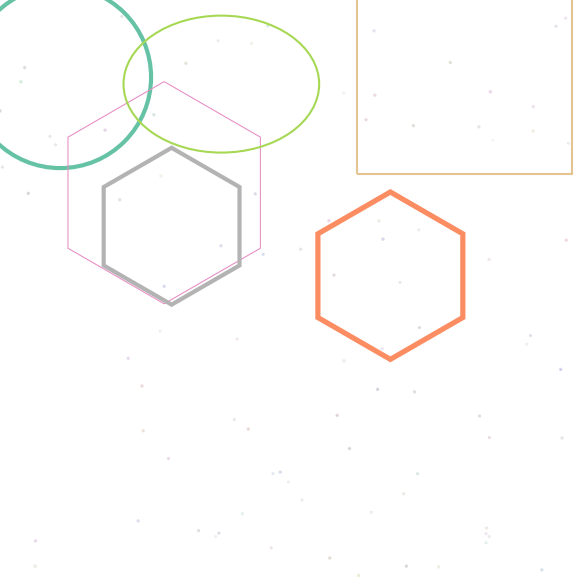[{"shape": "circle", "thickness": 2, "radius": 0.79, "center": [0.104, 0.865]}, {"shape": "hexagon", "thickness": 2.5, "radius": 0.72, "center": [0.676, 0.522]}, {"shape": "hexagon", "thickness": 0.5, "radius": 0.96, "center": [0.284, 0.665]}, {"shape": "oval", "thickness": 1, "radius": 0.85, "center": [0.383, 0.854]}, {"shape": "square", "thickness": 1, "radius": 0.93, "center": [0.804, 0.885]}, {"shape": "hexagon", "thickness": 2, "radius": 0.68, "center": [0.297, 0.607]}]